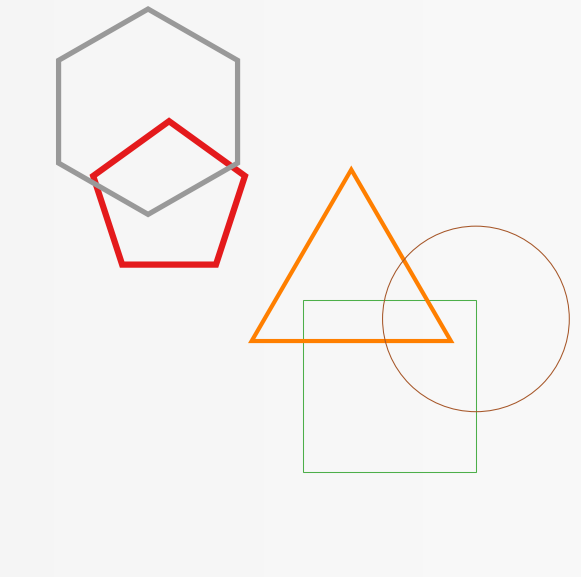[{"shape": "pentagon", "thickness": 3, "radius": 0.69, "center": [0.291, 0.652]}, {"shape": "square", "thickness": 0.5, "radius": 0.74, "center": [0.67, 0.331]}, {"shape": "triangle", "thickness": 2, "radius": 0.99, "center": [0.604, 0.508]}, {"shape": "circle", "thickness": 0.5, "radius": 0.8, "center": [0.819, 0.447]}, {"shape": "hexagon", "thickness": 2.5, "radius": 0.89, "center": [0.255, 0.806]}]